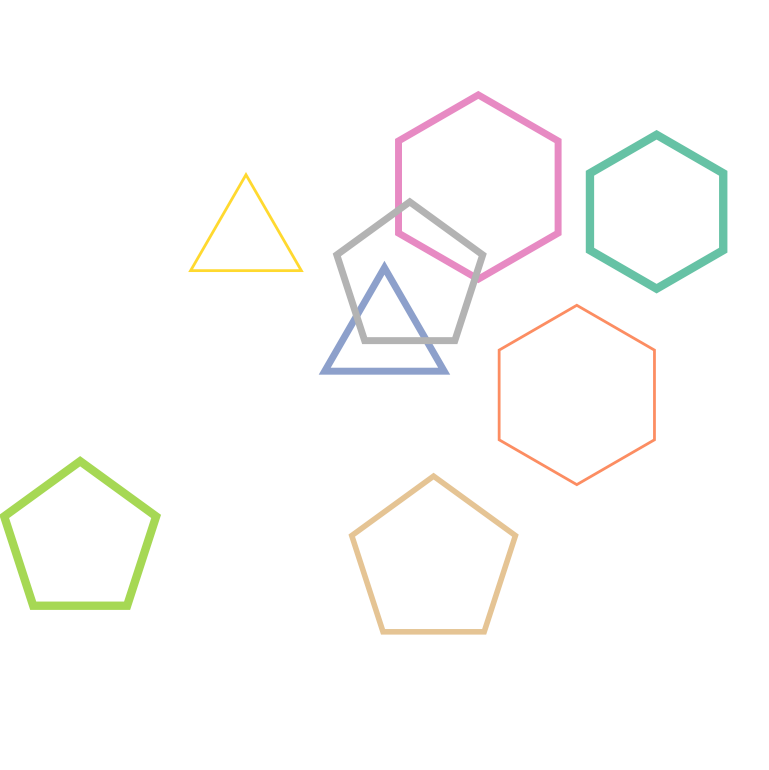[{"shape": "hexagon", "thickness": 3, "radius": 0.5, "center": [0.853, 0.725]}, {"shape": "hexagon", "thickness": 1, "radius": 0.58, "center": [0.749, 0.487]}, {"shape": "triangle", "thickness": 2.5, "radius": 0.45, "center": [0.499, 0.563]}, {"shape": "hexagon", "thickness": 2.5, "radius": 0.6, "center": [0.621, 0.757]}, {"shape": "pentagon", "thickness": 3, "radius": 0.52, "center": [0.104, 0.297]}, {"shape": "triangle", "thickness": 1, "radius": 0.42, "center": [0.319, 0.69]}, {"shape": "pentagon", "thickness": 2, "radius": 0.56, "center": [0.563, 0.27]}, {"shape": "pentagon", "thickness": 2.5, "radius": 0.5, "center": [0.532, 0.638]}]